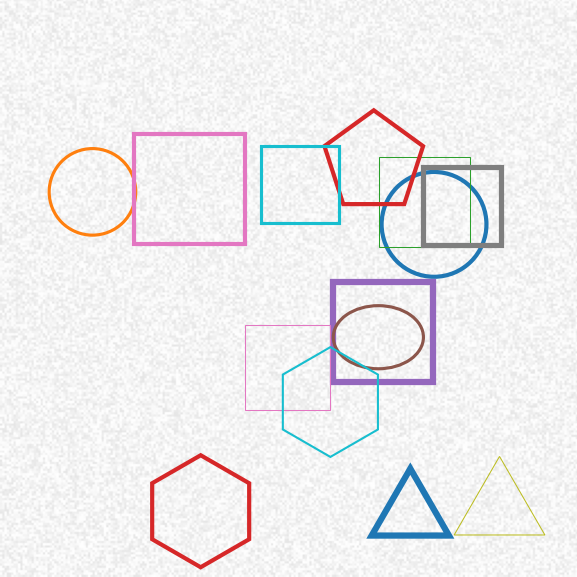[{"shape": "circle", "thickness": 2, "radius": 0.45, "center": [0.752, 0.611]}, {"shape": "triangle", "thickness": 3, "radius": 0.39, "center": [0.711, 0.11]}, {"shape": "circle", "thickness": 1.5, "radius": 0.37, "center": [0.16, 0.667]}, {"shape": "square", "thickness": 0.5, "radius": 0.39, "center": [0.735, 0.649]}, {"shape": "pentagon", "thickness": 2, "radius": 0.45, "center": [0.647, 0.718]}, {"shape": "hexagon", "thickness": 2, "radius": 0.48, "center": [0.347, 0.114]}, {"shape": "square", "thickness": 3, "radius": 0.43, "center": [0.663, 0.424]}, {"shape": "oval", "thickness": 1.5, "radius": 0.39, "center": [0.655, 0.415]}, {"shape": "square", "thickness": 2, "radius": 0.48, "center": [0.328, 0.672]}, {"shape": "square", "thickness": 0.5, "radius": 0.37, "center": [0.498, 0.363]}, {"shape": "square", "thickness": 2.5, "radius": 0.34, "center": [0.8, 0.642]}, {"shape": "triangle", "thickness": 0.5, "radius": 0.45, "center": [0.865, 0.118]}, {"shape": "hexagon", "thickness": 1, "radius": 0.48, "center": [0.572, 0.303]}, {"shape": "square", "thickness": 1.5, "radius": 0.34, "center": [0.52, 0.68]}]